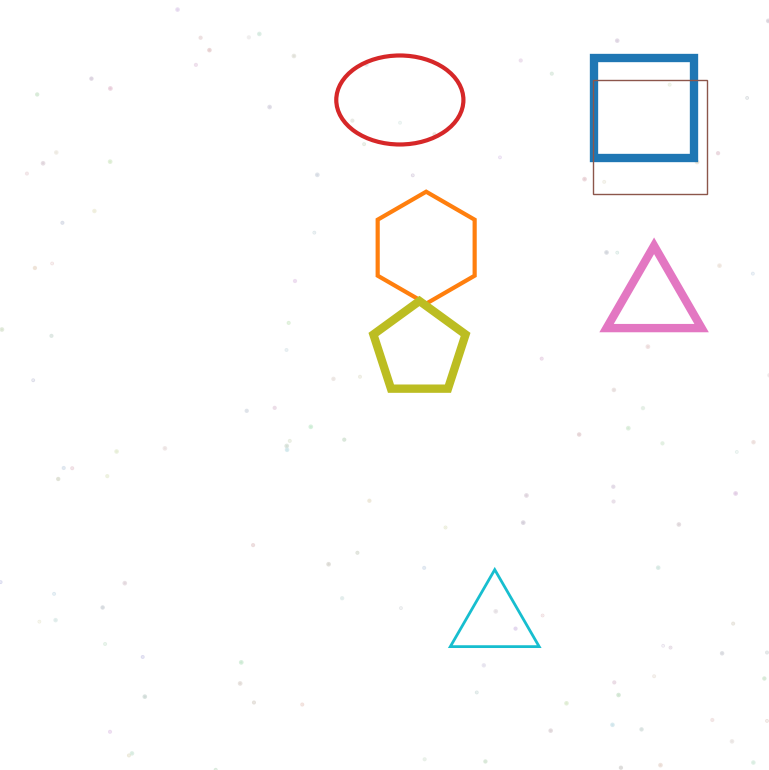[{"shape": "square", "thickness": 3, "radius": 0.32, "center": [0.837, 0.86]}, {"shape": "hexagon", "thickness": 1.5, "radius": 0.36, "center": [0.553, 0.678]}, {"shape": "oval", "thickness": 1.5, "radius": 0.41, "center": [0.519, 0.87]}, {"shape": "square", "thickness": 0.5, "radius": 0.37, "center": [0.844, 0.822]}, {"shape": "triangle", "thickness": 3, "radius": 0.36, "center": [0.849, 0.61]}, {"shape": "pentagon", "thickness": 3, "radius": 0.31, "center": [0.545, 0.546]}, {"shape": "triangle", "thickness": 1, "radius": 0.33, "center": [0.643, 0.194]}]